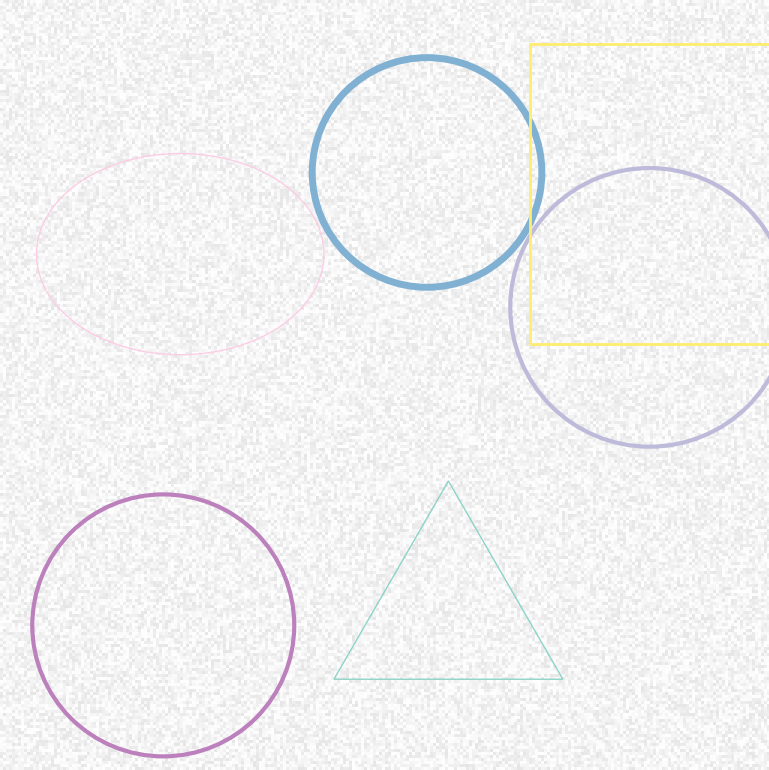[{"shape": "triangle", "thickness": 0.5, "radius": 0.86, "center": [0.582, 0.204]}, {"shape": "circle", "thickness": 1.5, "radius": 0.9, "center": [0.844, 0.601]}, {"shape": "circle", "thickness": 2.5, "radius": 0.75, "center": [0.555, 0.776]}, {"shape": "oval", "thickness": 0.5, "radius": 0.93, "center": [0.234, 0.67]}, {"shape": "circle", "thickness": 1.5, "radius": 0.85, "center": [0.212, 0.188]}, {"shape": "square", "thickness": 1, "radius": 0.97, "center": [0.883, 0.748]}]